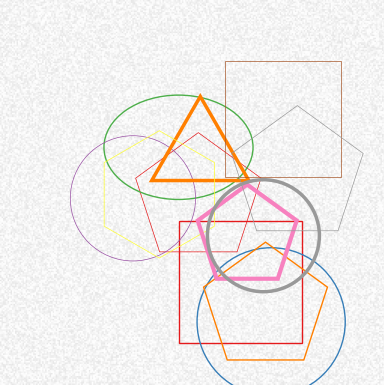[{"shape": "square", "thickness": 1, "radius": 0.8, "center": [0.625, 0.268]}, {"shape": "pentagon", "thickness": 0.5, "radius": 0.86, "center": [0.515, 0.484]}, {"shape": "circle", "thickness": 1, "radius": 0.96, "center": [0.704, 0.164]}, {"shape": "oval", "thickness": 1, "radius": 0.97, "center": [0.464, 0.617]}, {"shape": "circle", "thickness": 0.5, "radius": 0.81, "center": [0.345, 0.485]}, {"shape": "triangle", "thickness": 2.5, "radius": 0.73, "center": [0.52, 0.604]}, {"shape": "pentagon", "thickness": 1, "radius": 0.85, "center": [0.69, 0.202]}, {"shape": "hexagon", "thickness": 0.5, "radius": 0.83, "center": [0.414, 0.495]}, {"shape": "square", "thickness": 0.5, "radius": 0.75, "center": [0.735, 0.691]}, {"shape": "pentagon", "thickness": 3, "radius": 0.68, "center": [0.642, 0.385]}, {"shape": "circle", "thickness": 2.5, "radius": 0.73, "center": [0.684, 0.388]}, {"shape": "pentagon", "thickness": 0.5, "radius": 0.9, "center": [0.772, 0.546]}]